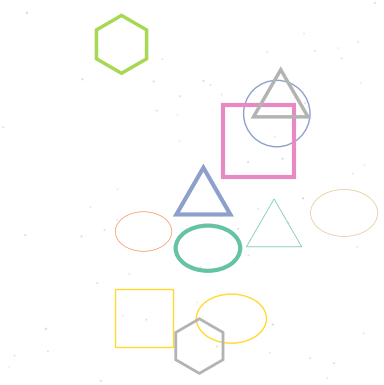[{"shape": "oval", "thickness": 3, "radius": 0.42, "center": [0.54, 0.355]}, {"shape": "triangle", "thickness": 0.5, "radius": 0.41, "center": [0.712, 0.4]}, {"shape": "oval", "thickness": 0.5, "radius": 0.37, "center": [0.373, 0.399]}, {"shape": "circle", "thickness": 1, "radius": 0.43, "center": [0.719, 0.705]}, {"shape": "triangle", "thickness": 3, "radius": 0.4, "center": [0.528, 0.483]}, {"shape": "square", "thickness": 3, "radius": 0.47, "center": [0.671, 0.634]}, {"shape": "hexagon", "thickness": 2.5, "radius": 0.38, "center": [0.316, 0.885]}, {"shape": "oval", "thickness": 1, "radius": 0.46, "center": [0.601, 0.172]}, {"shape": "square", "thickness": 1, "radius": 0.38, "center": [0.374, 0.173]}, {"shape": "oval", "thickness": 0.5, "radius": 0.44, "center": [0.894, 0.447]}, {"shape": "triangle", "thickness": 2.5, "radius": 0.41, "center": [0.729, 0.737]}, {"shape": "hexagon", "thickness": 2, "radius": 0.35, "center": [0.518, 0.101]}]